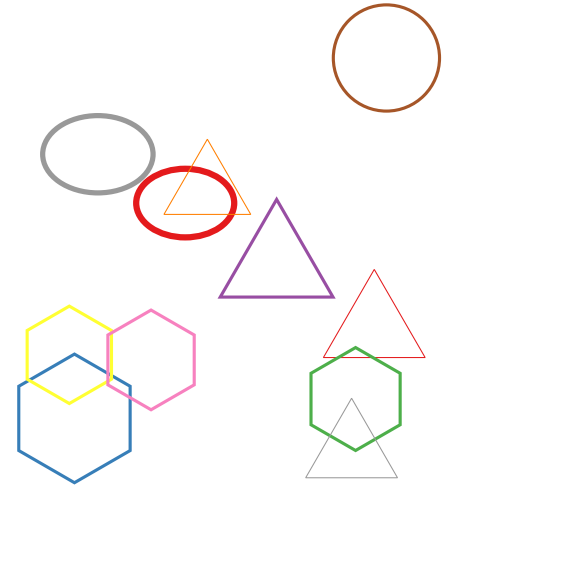[{"shape": "oval", "thickness": 3, "radius": 0.42, "center": [0.321, 0.647]}, {"shape": "triangle", "thickness": 0.5, "radius": 0.51, "center": [0.648, 0.431]}, {"shape": "hexagon", "thickness": 1.5, "radius": 0.56, "center": [0.129, 0.275]}, {"shape": "hexagon", "thickness": 1.5, "radius": 0.45, "center": [0.616, 0.308]}, {"shape": "triangle", "thickness": 1.5, "radius": 0.56, "center": [0.479, 0.541]}, {"shape": "triangle", "thickness": 0.5, "radius": 0.43, "center": [0.359, 0.671]}, {"shape": "hexagon", "thickness": 1.5, "radius": 0.42, "center": [0.12, 0.385]}, {"shape": "circle", "thickness": 1.5, "radius": 0.46, "center": [0.669, 0.899]}, {"shape": "hexagon", "thickness": 1.5, "radius": 0.43, "center": [0.262, 0.376]}, {"shape": "oval", "thickness": 2.5, "radius": 0.48, "center": [0.169, 0.732]}, {"shape": "triangle", "thickness": 0.5, "radius": 0.46, "center": [0.609, 0.218]}]